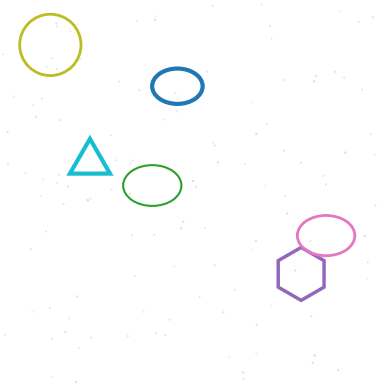[{"shape": "oval", "thickness": 3, "radius": 0.33, "center": [0.461, 0.776]}, {"shape": "oval", "thickness": 1.5, "radius": 0.38, "center": [0.396, 0.518]}, {"shape": "hexagon", "thickness": 2.5, "radius": 0.34, "center": [0.782, 0.289]}, {"shape": "oval", "thickness": 2, "radius": 0.37, "center": [0.847, 0.388]}, {"shape": "circle", "thickness": 2, "radius": 0.4, "center": [0.131, 0.883]}, {"shape": "triangle", "thickness": 3, "radius": 0.3, "center": [0.234, 0.579]}]